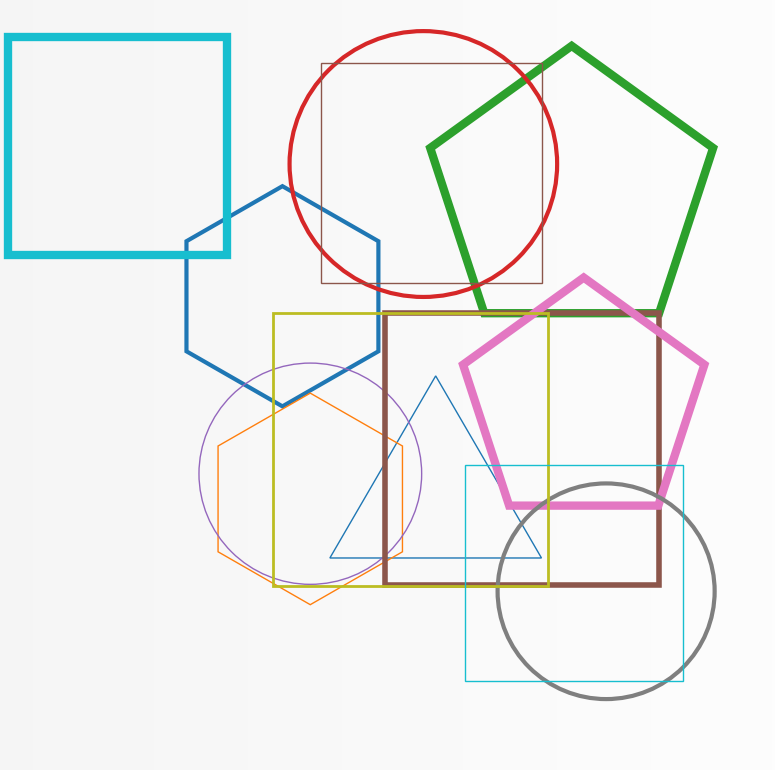[{"shape": "triangle", "thickness": 0.5, "radius": 0.79, "center": [0.562, 0.354]}, {"shape": "hexagon", "thickness": 1.5, "radius": 0.71, "center": [0.364, 0.615]}, {"shape": "hexagon", "thickness": 0.5, "radius": 0.69, "center": [0.4, 0.352]}, {"shape": "pentagon", "thickness": 3, "radius": 0.96, "center": [0.738, 0.749]}, {"shape": "circle", "thickness": 1.5, "radius": 0.86, "center": [0.546, 0.787]}, {"shape": "circle", "thickness": 0.5, "radius": 0.72, "center": [0.4, 0.385]}, {"shape": "square", "thickness": 0.5, "radius": 0.71, "center": [0.556, 0.775]}, {"shape": "square", "thickness": 2, "radius": 0.88, "center": [0.674, 0.416]}, {"shape": "pentagon", "thickness": 3, "radius": 0.82, "center": [0.753, 0.476]}, {"shape": "circle", "thickness": 1.5, "radius": 0.7, "center": [0.782, 0.232]}, {"shape": "square", "thickness": 1, "radius": 0.89, "center": [0.53, 0.417]}, {"shape": "square", "thickness": 0.5, "radius": 0.7, "center": [0.741, 0.256]}, {"shape": "square", "thickness": 3, "radius": 0.71, "center": [0.152, 0.81]}]